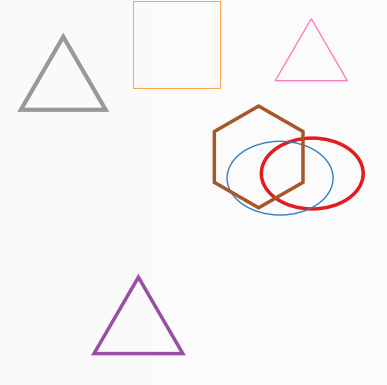[{"shape": "oval", "thickness": 2.5, "radius": 0.66, "center": [0.806, 0.549]}, {"shape": "oval", "thickness": 1, "radius": 0.68, "center": [0.723, 0.537]}, {"shape": "triangle", "thickness": 2.5, "radius": 0.66, "center": [0.357, 0.148]}, {"shape": "square", "thickness": 0.5, "radius": 0.56, "center": [0.455, 0.884]}, {"shape": "hexagon", "thickness": 2.5, "radius": 0.66, "center": [0.667, 0.592]}, {"shape": "triangle", "thickness": 1, "radius": 0.54, "center": [0.803, 0.844]}, {"shape": "triangle", "thickness": 3, "radius": 0.63, "center": [0.163, 0.778]}]